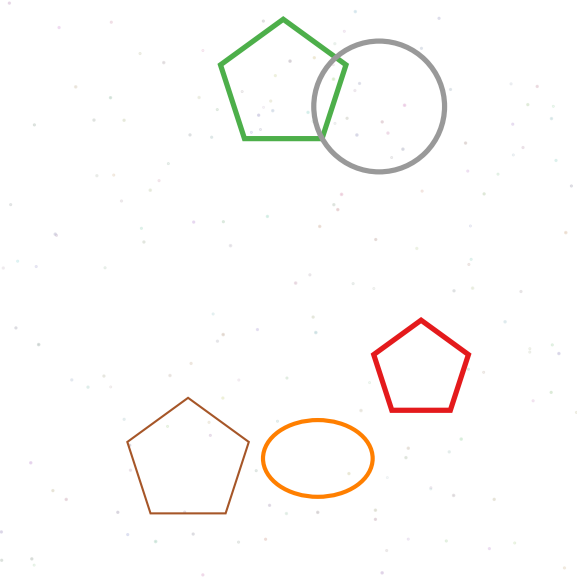[{"shape": "pentagon", "thickness": 2.5, "radius": 0.43, "center": [0.729, 0.358]}, {"shape": "pentagon", "thickness": 2.5, "radius": 0.57, "center": [0.49, 0.852]}, {"shape": "oval", "thickness": 2, "radius": 0.47, "center": [0.55, 0.205]}, {"shape": "pentagon", "thickness": 1, "radius": 0.55, "center": [0.326, 0.2]}, {"shape": "circle", "thickness": 2.5, "radius": 0.57, "center": [0.657, 0.815]}]